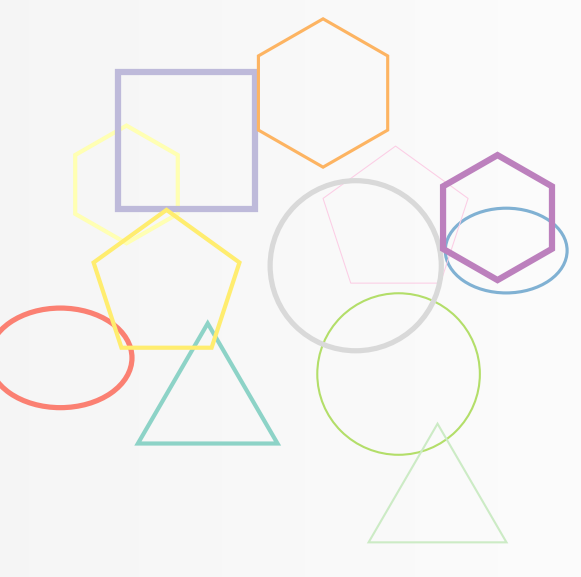[{"shape": "triangle", "thickness": 2, "radius": 0.69, "center": [0.357, 0.3]}, {"shape": "hexagon", "thickness": 2, "radius": 0.51, "center": [0.218, 0.68]}, {"shape": "square", "thickness": 3, "radius": 0.59, "center": [0.321, 0.756]}, {"shape": "oval", "thickness": 2.5, "radius": 0.62, "center": [0.104, 0.379]}, {"shape": "oval", "thickness": 1.5, "radius": 0.52, "center": [0.871, 0.565]}, {"shape": "hexagon", "thickness": 1.5, "radius": 0.64, "center": [0.556, 0.838]}, {"shape": "circle", "thickness": 1, "radius": 0.7, "center": [0.686, 0.351]}, {"shape": "pentagon", "thickness": 0.5, "radius": 0.66, "center": [0.681, 0.615]}, {"shape": "circle", "thickness": 2.5, "radius": 0.74, "center": [0.612, 0.539]}, {"shape": "hexagon", "thickness": 3, "radius": 0.54, "center": [0.856, 0.622]}, {"shape": "triangle", "thickness": 1, "radius": 0.68, "center": [0.753, 0.128]}, {"shape": "pentagon", "thickness": 2, "radius": 0.66, "center": [0.286, 0.504]}]